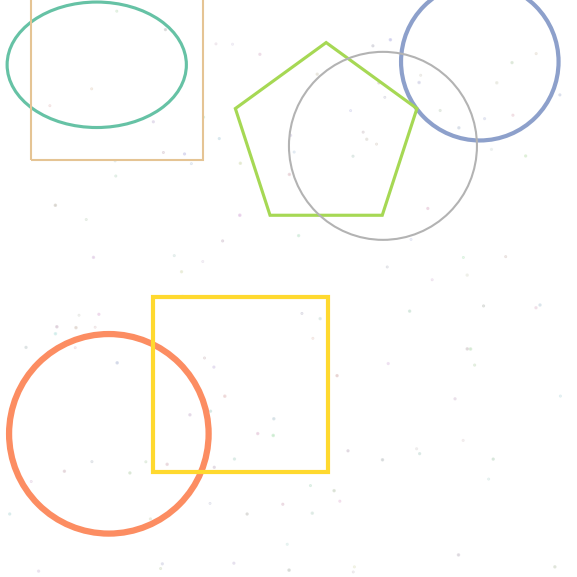[{"shape": "oval", "thickness": 1.5, "radius": 0.78, "center": [0.168, 0.887]}, {"shape": "circle", "thickness": 3, "radius": 0.86, "center": [0.188, 0.248]}, {"shape": "circle", "thickness": 2, "radius": 0.68, "center": [0.831, 0.892]}, {"shape": "pentagon", "thickness": 1.5, "radius": 0.83, "center": [0.565, 0.76]}, {"shape": "square", "thickness": 2, "radius": 0.76, "center": [0.416, 0.334]}, {"shape": "square", "thickness": 1, "radius": 0.74, "center": [0.203, 0.871]}, {"shape": "circle", "thickness": 1, "radius": 0.81, "center": [0.663, 0.747]}]